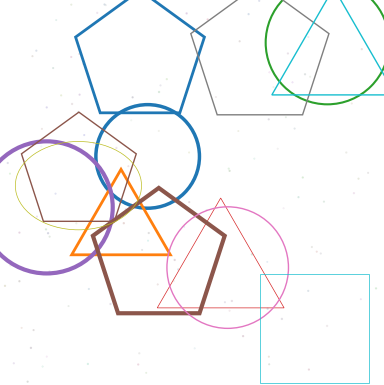[{"shape": "circle", "thickness": 2.5, "radius": 0.67, "center": [0.384, 0.594]}, {"shape": "pentagon", "thickness": 2, "radius": 0.88, "center": [0.364, 0.849]}, {"shape": "triangle", "thickness": 2, "radius": 0.74, "center": [0.314, 0.412]}, {"shape": "circle", "thickness": 1.5, "radius": 0.8, "center": [0.85, 0.889]}, {"shape": "triangle", "thickness": 0.5, "radius": 0.95, "center": [0.573, 0.295]}, {"shape": "circle", "thickness": 3, "radius": 0.86, "center": [0.121, 0.461]}, {"shape": "pentagon", "thickness": 3, "radius": 0.9, "center": [0.412, 0.332]}, {"shape": "pentagon", "thickness": 1, "radius": 0.78, "center": [0.205, 0.552]}, {"shape": "circle", "thickness": 1, "radius": 0.79, "center": [0.591, 0.305]}, {"shape": "pentagon", "thickness": 1, "radius": 0.94, "center": [0.675, 0.854]}, {"shape": "oval", "thickness": 0.5, "radius": 0.82, "center": [0.204, 0.518]}, {"shape": "square", "thickness": 0.5, "radius": 0.71, "center": [0.818, 0.147]}, {"shape": "triangle", "thickness": 1, "radius": 0.93, "center": [0.867, 0.846]}]